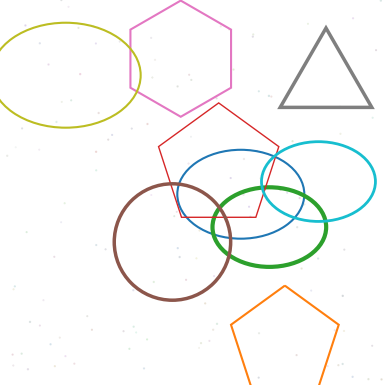[{"shape": "oval", "thickness": 1.5, "radius": 0.82, "center": [0.625, 0.495]}, {"shape": "pentagon", "thickness": 1.5, "radius": 0.74, "center": [0.74, 0.111]}, {"shape": "oval", "thickness": 3, "radius": 0.74, "center": [0.7, 0.41]}, {"shape": "pentagon", "thickness": 1, "radius": 0.82, "center": [0.568, 0.568]}, {"shape": "circle", "thickness": 2.5, "radius": 0.76, "center": [0.448, 0.371]}, {"shape": "hexagon", "thickness": 1.5, "radius": 0.75, "center": [0.469, 0.848]}, {"shape": "triangle", "thickness": 2.5, "radius": 0.69, "center": [0.847, 0.79]}, {"shape": "oval", "thickness": 1.5, "radius": 0.97, "center": [0.171, 0.805]}, {"shape": "oval", "thickness": 2, "radius": 0.74, "center": [0.827, 0.528]}]